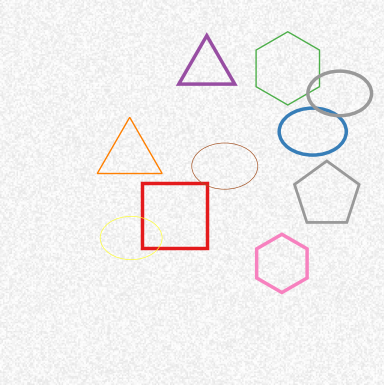[{"shape": "square", "thickness": 2.5, "radius": 0.42, "center": [0.454, 0.441]}, {"shape": "oval", "thickness": 2.5, "radius": 0.44, "center": [0.812, 0.658]}, {"shape": "hexagon", "thickness": 1, "radius": 0.48, "center": [0.748, 0.822]}, {"shape": "triangle", "thickness": 2.5, "radius": 0.42, "center": [0.537, 0.824]}, {"shape": "triangle", "thickness": 1, "radius": 0.49, "center": [0.337, 0.598]}, {"shape": "oval", "thickness": 0.5, "radius": 0.4, "center": [0.341, 0.382]}, {"shape": "oval", "thickness": 0.5, "radius": 0.43, "center": [0.584, 0.569]}, {"shape": "hexagon", "thickness": 2.5, "radius": 0.38, "center": [0.732, 0.316]}, {"shape": "oval", "thickness": 2.5, "radius": 0.41, "center": [0.882, 0.757]}, {"shape": "pentagon", "thickness": 2, "radius": 0.44, "center": [0.849, 0.494]}]